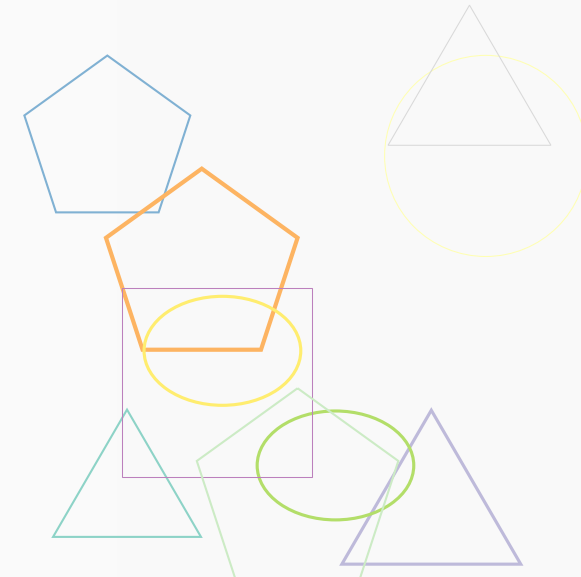[{"shape": "triangle", "thickness": 1, "radius": 0.73, "center": [0.219, 0.143]}, {"shape": "circle", "thickness": 0.5, "radius": 0.87, "center": [0.836, 0.729]}, {"shape": "triangle", "thickness": 1.5, "radius": 0.89, "center": [0.742, 0.111]}, {"shape": "pentagon", "thickness": 1, "radius": 0.75, "center": [0.185, 0.753]}, {"shape": "pentagon", "thickness": 2, "radius": 0.87, "center": [0.347, 0.534]}, {"shape": "oval", "thickness": 1.5, "radius": 0.67, "center": [0.577, 0.193]}, {"shape": "triangle", "thickness": 0.5, "radius": 0.81, "center": [0.808, 0.828]}, {"shape": "square", "thickness": 0.5, "radius": 0.82, "center": [0.373, 0.337]}, {"shape": "pentagon", "thickness": 1, "radius": 0.91, "center": [0.512, 0.145]}, {"shape": "oval", "thickness": 1.5, "radius": 0.67, "center": [0.383, 0.392]}]